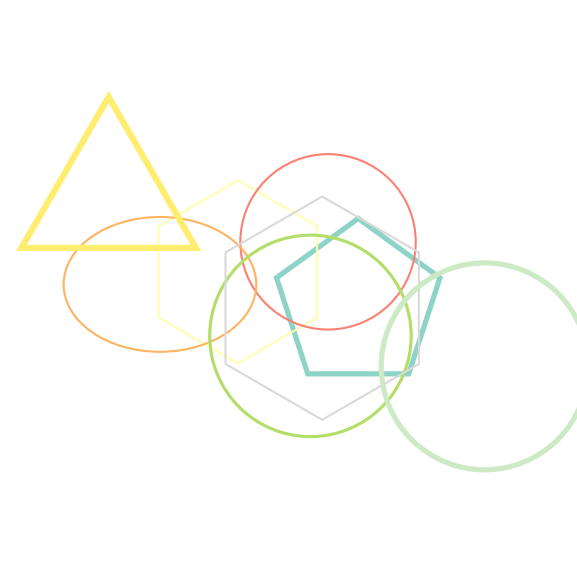[{"shape": "pentagon", "thickness": 2.5, "radius": 0.74, "center": [0.62, 0.472]}, {"shape": "hexagon", "thickness": 1, "radius": 0.79, "center": [0.412, 0.528]}, {"shape": "circle", "thickness": 1, "radius": 0.76, "center": [0.568, 0.58]}, {"shape": "oval", "thickness": 1, "radius": 0.83, "center": [0.277, 0.507]}, {"shape": "circle", "thickness": 1.5, "radius": 0.87, "center": [0.538, 0.418]}, {"shape": "hexagon", "thickness": 1, "radius": 0.97, "center": [0.558, 0.465]}, {"shape": "circle", "thickness": 2.5, "radius": 0.9, "center": [0.839, 0.365]}, {"shape": "triangle", "thickness": 3, "radius": 0.87, "center": [0.188, 0.657]}]